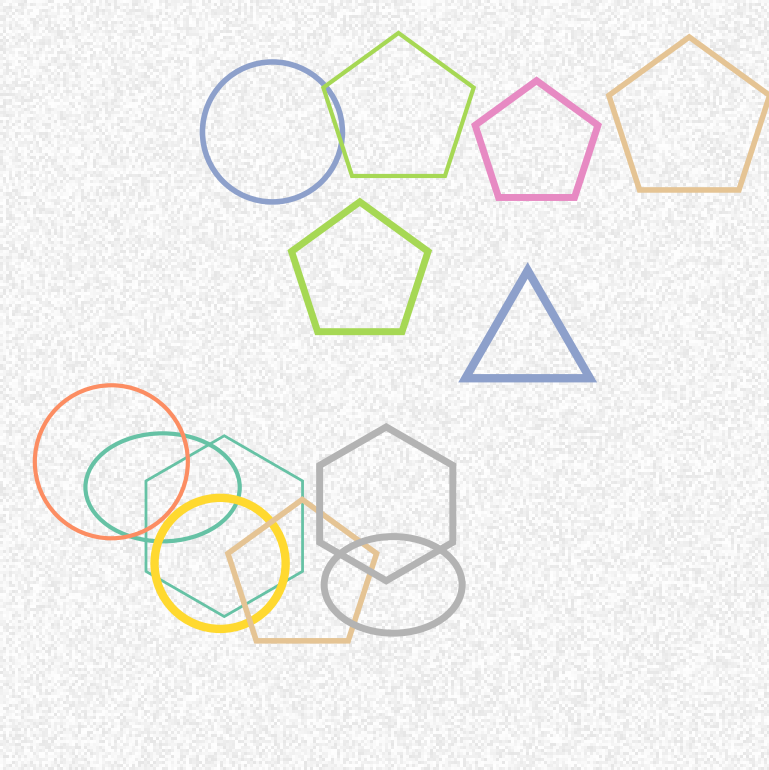[{"shape": "oval", "thickness": 1.5, "radius": 0.5, "center": [0.211, 0.367]}, {"shape": "hexagon", "thickness": 1, "radius": 0.59, "center": [0.291, 0.317]}, {"shape": "circle", "thickness": 1.5, "radius": 0.5, "center": [0.145, 0.4]}, {"shape": "triangle", "thickness": 3, "radius": 0.47, "center": [0.685, 0.555]}, {"shape": "circle", "thickness": 2, "radius": 0.45, "center": [0.354, 0.829]}, {"shape": "pentagon", "thickness": 2.5, "radius": 0.42, "center": [0.697, 0.811]}, {"shape": "pentagon", "thickness": 1.5, "radius": 0.51, "center": [0.518, 0.855]}, {"shape": "pentagon", "thickness": 2.5, "radius": 0.47, "center": [0.467, 0.645]}, {"shape": "circle", "thickness": 3, "radius": 0.43, "center": [0.286, 0.268]}, {"shape": "pentagon", "thickness": 2, "radius": 0.51, "center": [0.393, 0.25]}, {"shape": "pentagon", "thickness": 2, "radius": 0.55, "center": [0.895, 0.842]}, {"shape": "oval", "thickness": 2.5, "radius": 0.45, "center": [0.511, 0.24]}, {"shape": "hexagon", "thickness": 2.5, "radius": 0.5, "center": [0.502, 0.346]}]